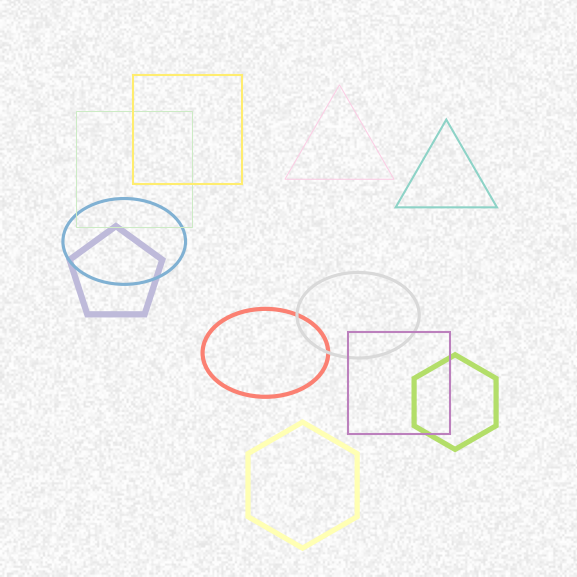[{"shape": "triangle", "thickness": 1, "radius": 0.51, "center": [0.773, 0.691]}, {"shape": "hexagon", "thickness": 2.5, "radius": 0.55, "center": [0.524, 0.159]}, {"shape": "pentagon", "thickness": 3, "radius": 0.42, "center": [0.201, 0.523]}, {"shape": "oval", "thickness": 2, "radius": 0.54, "center": [0.46, 0.388]}, {"shape": "oval", "thickness": 1.5, "radius": 0.53, "center": [0.215, 0.581]}, {"shape": "hexagon", "thickness": 2.5, "radius": 0.41, "center": [0.788, 0.303]}, {"shape": "triangle", "thickness": 0.5, "radius": 0.55, "center": [0.588, 0.743]}, {"shape": "oval", "thickness": 1.5, "radius": 0.53, "center": [0.62, 0.453]}, {"shape": "square", "thickness": 1, "radius": 0.44, "center": [0.691, 0.336]}, {"shape": "square", "thickness": 0.5, "radius": 0.5, "center": [0.232, 0.706]}, {"shape": "square", "thickness": 1, "radius": 0.47, "center": [0.325, 0.775]}]